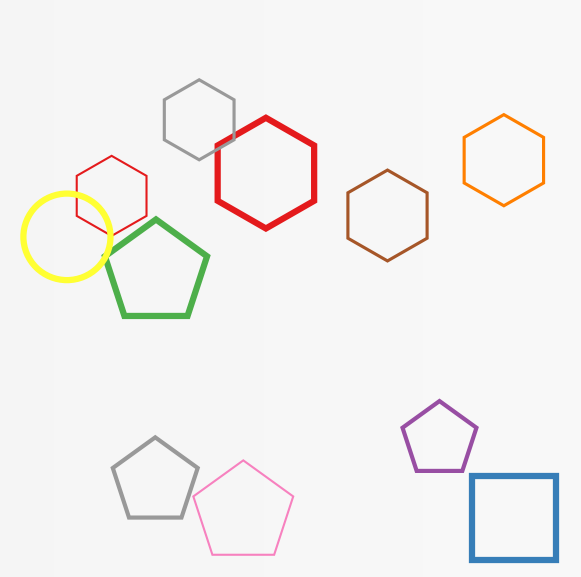[{"shape": "hexagon", "thickness": 3, "radius": 0.48, "center": [0.457, 0.699]}, {"shape": "hexagon", "thickness": 1, "radius": 0.35, "center": [0.192, 0.66]}, {"shape": "square", "thickness": 3, "radius": 0.36, "center": [0.885, 0.102]}, {"shape": "pentagon", "thickness": 3, "radius": 0.46, "center": [0.268, 0.527]}, {"shape": "pentagon", "thickness": 2, "radius": 0.33, "center": [0.756, 0.238]}, {"shape": "hexagon", "thickness": 1.5, "radius": 0.39, "center": [0.867, 0.722]}, {"shape": "circle", "thickness": 3, "radius": 0.37, "center": [0.115, 0.589]}, {"shape": "hexagon", "thickness": 1.5, "radius": 0.39, "center": [0.667, 0.626]}, {"shape": "pentagon", "thickness": 1, "radius": 0.45, "center": [0.419, 0.112]}, {"shape": "hexagon", "thickness": 1.5, "radius": 0.35, "center": [0.343, 0.792]}, {"shape": "pentagon", "thickness": 2, "radius": 0.38, "center": [0.267, 0.165]}]